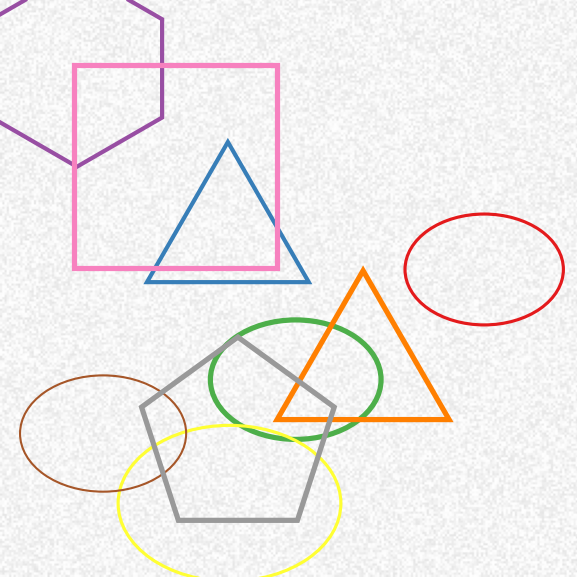[{"shape": "oval", "thickness": 1.5, "radius": 0.69, "center": [0.838, 0.533]}, {"shape": "triangle", "thickness": 2, "radius": 0.81, "center": [0.395, 0.591]}, {"shape": "oval", "thickness": 2.5, "radius": 0.74, "center": [0.512, 0.342]}, {"shape": "hexagon", "thickness": 2, "radius": 0.85, "center": [0.133, 0.881]}, {"shape": "triangle", "thickness": 2.5, "radius": 0.86, "center": [0.629, 0.359]}, {"shape": "oval", "thickness": 1.5, "radius": 0.96, "center": [0.397, 0.128]}, {"shape": "oval", "thickness": 1, "radius": 0.72, "center": [0.179, 0.248]}, {"shape": "square", "thickness": 2.5, "radius": 0.88, "center": [0.304, 0.711]}, {"shape": "pentagon", "thickness": 2.5, "radius": 0.88, "center": [0.412, 0.24]}]